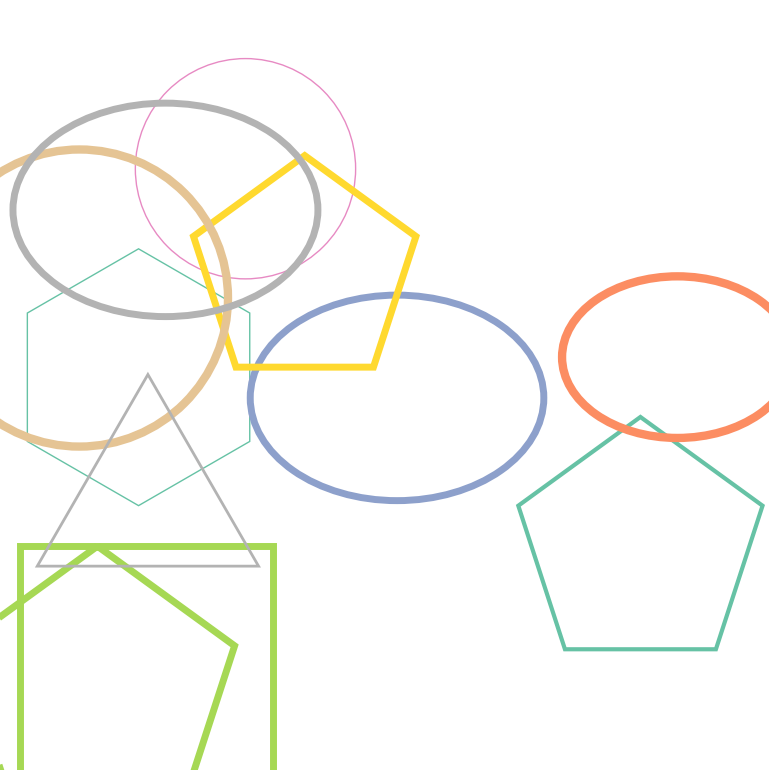[{"shape": "hexagon", "thickness": 0.5, "radius": 0.83, "center": [0.18, 0.51]}, {"shape": "pentagon", "thickness": 1.5, "radius": 0.83, "center": [0.832, 0.292]}, {"shape": "oval", "thickness": 3, "radius": 0.75, "center": [0.88, 0.536]}, {"shape": "oval", "thickness": 2.5, "radius": 0.95, "center": [0.516, 0.483]}, {"shape": "circle", "thickness": 0.5, "radius": 0.72, "center": [0.319, 0.781]}, {"shape": "square", "thickness": 2.5, "radius": 0.82, "center": [0.19, 0.127]}, {"shape": "pentagon", "thickness": 2.5, "radius": 0.94, "center": [0.127, 0.103]}, {"shape": "pentagon", "thickness": 2.5, "radius": 0.76, "center": [0.396, 0.646]}, {"shape": "circle", "thickness": 3, "radius": 0.96, "center": [0.103, 0.613]}, {"shape": "triangle", "thickness": 1, "radius": 0.83, "center": [0.192, 0.348]}, {"shape": "oval", "thickness": 2.5, "radius": 0.99, "center": [0.215, 0.727]}]